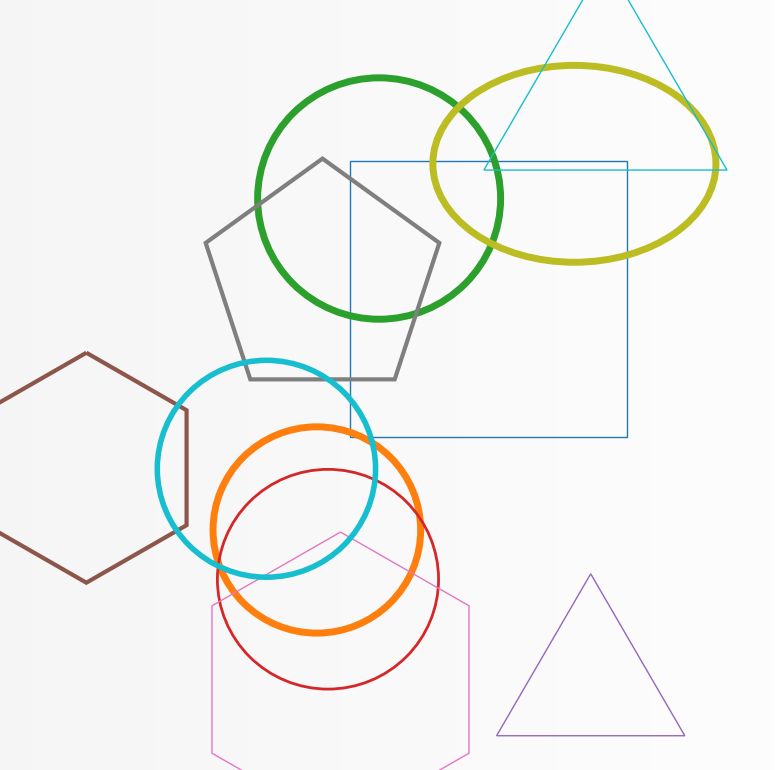[{"shape": "square", "thickness": 0.5, "radius": 0.9, "center": [0.63, 0.612]}, {"shape": "circle", "thickness": 2.5, "radius": 0.67, "center": [0.409, 0.312]}, {"shape": "circle", "thickness": 2.5, "radius": 0.78, "center": [0.489, 0.742]}, {"shape": "circle", "thickness": 1, "radius": 0.71, "center": [0.423, 0.248]}, {"shape": "triangle", "thickness": 0.5, "radius": 0.7, "center": [0.762, 0.115]}, {"shape": "hexagon", "thickness": 1.5, "radius": 0.75, "center": [0.111, 0.393]}, {"shape": "hexagon", "thickness": 0.5, "radius": 0.96, "center": [0.439, 0.118]}, {"shape": "pentagon", "thickness": 1.5, "radius": 0.79, "center": [0.416, 0.636]}, {"shape": "oval", "thickness": 2.5, "radius": 0.91, "center": [0.741, 0.787]}, {"shape": "circle", "thickness": 2, "radius": 0.7, "center": [0.344, 0.391]}, {"shape": "triangle", "thickness": 0.5, "radius": 0.91, "center": [0.781, 0.87]}]